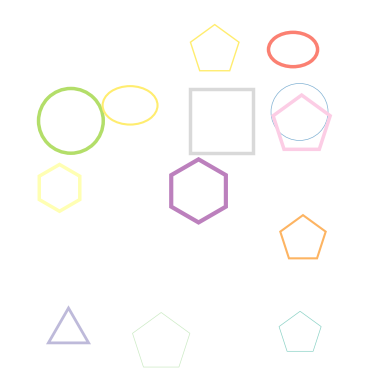[{"shape": "pentagon", "thickness": 0.5, "radius": 0.29, "center": [0.779, 0.134]}, {"shape": "hexagon", "thickness": 2.5, "radius": 0.3, "center": [0.155, 0.512]}, {"shape": "triangle", "thickness": 2, "radius": 0.3, "center": [0.178, 0.14]}, {"shape": "oval", "thickness": 2.5, "radius": 0.32, "center": [0.761, 0.871]}, {"shape": "circle", "thickness": 0.5, "radius": 0.37, "center": [0.778, 0.709]}, {"shape": "pentagon", "thickness": 1.5, "radius": 0.31, "center": [0.787, 0.379]}, {"shape": "circle", "thickness": 2.5, "radius": 0.42, "center": [0.184, 0.686]}, {"shape": "pentagon", "thickness": 2.5, "radius": 0.39, "center": [0.784, 0.675]}, {"shape": "square", "thickness": 2.5, "radius": 0.41, "center": [0.576, 0.686]}, {"shape": "hexagon", "thickness": 3, "radius": 0.41, "center": [0.516, 0.504]}, {"shape": "pentagon", "thickness": 0.5, "radius": 0.39, "center": [0.419, 0.11]}, {"shape": "pentagon", "thickness": 1, "radius": 0.33, "center": [0.558, 0.87]}, {"shape": "oval", "thickness": 1.5, "radius": 0.36, "center": [0.338, 0.726]}]